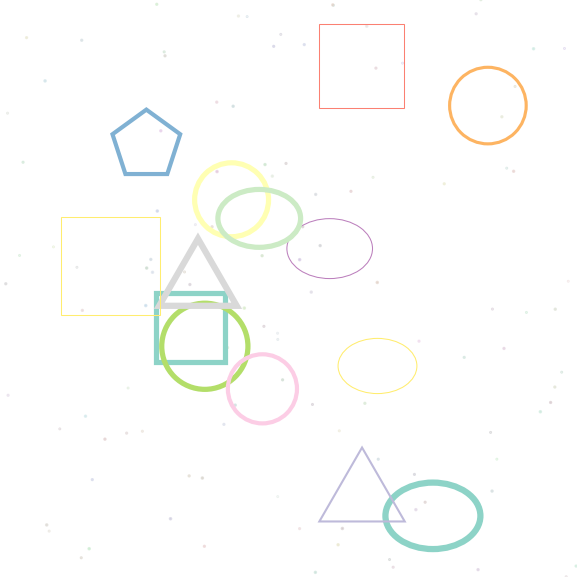[{"shape": "oval", "thickness": 3, "radius": 0.41, "center": [0.75, 0.106]}, {"shape": "square", "thickness": 2.5, "radius": 0.3, "center": [0.33, 0.433]}, {"shape": "circle", "thickness": 2.5, "radius": 0.32, "center": [0.401, 0.653]}, {"shape": "triangle", "thickness": 1, "radius": 0.43, "center": [0.627, 0.139]}, {"shape": "square", "thickness": 0.5, "radius": 0.37, "center": [0.626, 0.885]}, {"shape": "pentagon", "thickness": 2, "radius": 0.31, "center": [0.253, 0.748]}, {"shape": "circle", "thickness": 1.5, "radius": 0.33, "center": [0.845, 0.816]}, {"shape": "circle", "thickness": 2.5, "radius": 0.37, "center": [0.355, 0.4]}, {"shape": "circle", "thickness": 2, "radius": 0.3, "center": [0.454, 0.326]}, {"shape": "triangle", "thickness": 3, "radius": 0.39, "center": [0.343, 0.508]}, {"shape": "oval", "thickness": 0.5, "radius": 0.37, "center": [0.571, 0.569]}, {"shape": "oval", "thickness": 2.5, "radius": 0.36, "center": [0.449, 0.621]}, {"shape": "oval", "thickness": 0.5, "radius": 0.34, "center": [0.654, 0.365]}, {"shape": "square", "thickness": 0.5, "radius": 0.43, "center": [0.191, 0.539]}]